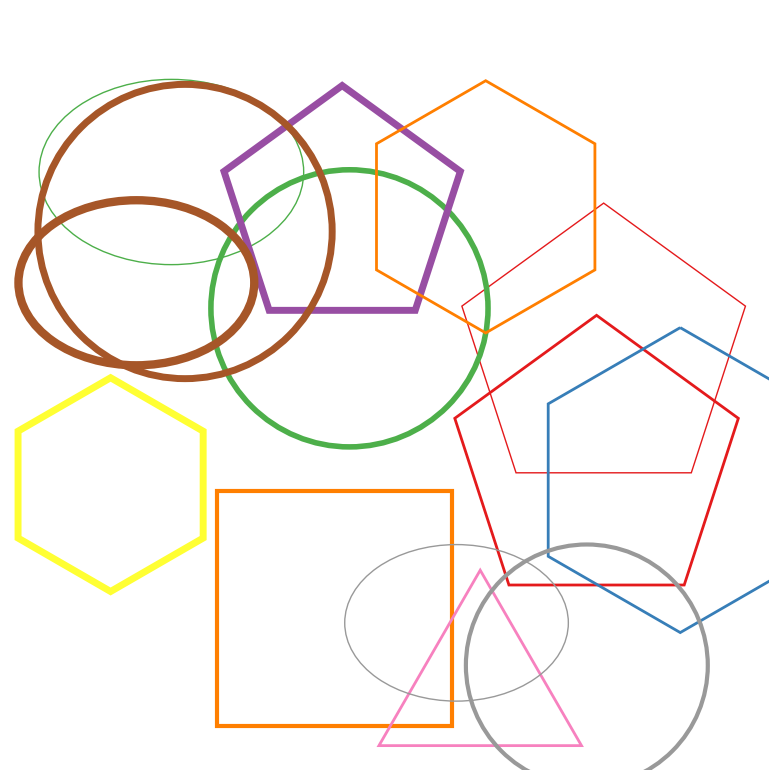[{"shape": "pentagon", "thickness": 0.5, "radius": 0.97, "center": [0.784, 0.543]}, {"shape": "pentagon", "thickness": 1, "radius": 0.97, "center": [0.775, 0.397]}, {"shape": "hexagon", "thickness": 1, "radius": 0.99, "center": [0.883, 0.376]}, {"shape": "circle", "thickness": 2, "radius": 0.9, "center": [0.454, 0.6]}, {"shape": "oval", "thickness": 0.5, "radius": 0.86, "center": [0.223, 0.777]}, {"shape": "pentagon", "thickness": 2.5, "radius": 0.81, "center": [0.444, 0.728]}, {"shape": "hexagon", "thickness": 1, "radius": 0.82, "center": [0.631, 0.731]}, {"shape": "square", "thickness": 1.5, "radius": 0.76, "center": [0.434, 0.21]}, {"shape": "hexagon", "thickness": 2.5, "radius": 0.69, "center": [0.144, 0.371]}, {"shape": "oval", "thickness": 3, "radius": 0.77, "center": [0.177, 0.633]}, {"shape": "circle", "thickness": 2.5, "radius": 0.96, "center": [0.24, 0.699]}, {"shape": "triangle", "thickness": 1, "radius": 0.76, "center": [0.624, 0.108]}, {"shape": "oval", "thickness": 0.5, "radius": 0.73, "center": [0.593, 0.191]}, {"shape": "circle", "thickness": 1.5, "radius": 0.79, "center": [0.762, 0.136]}]